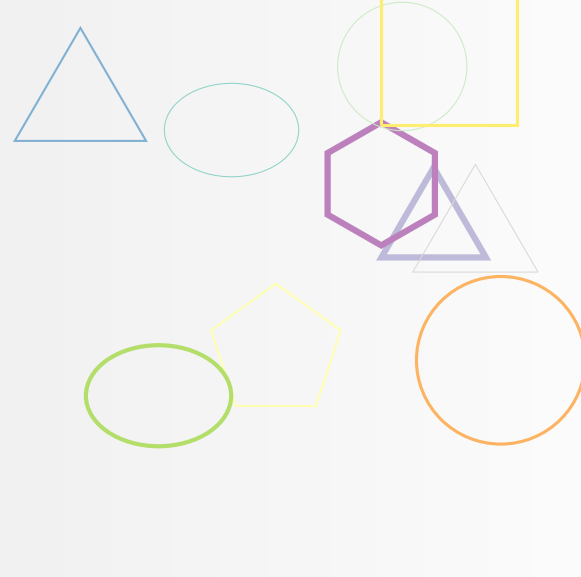[{"shape": "oval", "thickness": 0.5, "radius": 0.58, "center": [0.398, 0.774]}, {"shape": "pentagon", "thickness": 1, "radius": 0.59, "center": [0.475, 0.391]}, {"shape": "triangle", "thickness": 3, "radius": 0.52, "center": [0.746, 0.605]}, {"shape": "triangle", "thickness": 1, "radius": 0.65, "center": [0.138, 0.82]}, {"shape": "circle", "thickness": 1.5, "radius": 0.73, "center": [0.862, 0.375]}, {"shape": "oval", "thickness": 2, "radius": 0.62, "center": [0.273, 0.314]}, {"shape": "triangle", "thickness": 0.5, "radius": 0.62, "center": [0.818, 0.59]}, {"shape": "hexagon", "thickness": 3, "radius": 0.53, "center": [0.656, 0.681]}, {"shape": "circle", "thickness": 0.5, "radius": 0.56, "center": [0.692, 0.884]}, {"shape": "square", "thickness": 1.5, "radius": 0.59, "center": [0.772, 0.9]}]